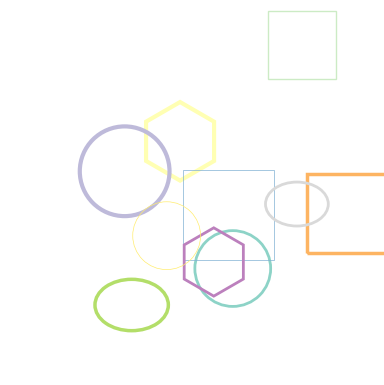[{"shape": "circle", "thickness": 2, "radius": 0.49, "center": [0.605, 0.303]}, {"shape": "hexagon", "thickness": 3, "radius": 0.51, "center": [0.468, 0.633]}, {"shape": "circle", "thickness": 3, "radius": 0.58, "center": [0.324, 0.555]}, {"shape": "square", "thickness": 0.5, "radius": 0.59, "center": [0.593, 0.441]}, {"shape": "square", "thickness": 2.5, "radius": 0.51, "center": [0.899, 0.447]}, {"shape": "oval", "thickness": 2.5, "radius": 0.48, "center": [0.342, 0.208]}, {"shape": "oval", "thickness": 2, "radius": 0.41, "center": [0.771, 0.47]}, {"shape": "hexagon", "thickness": 2, "radius": 0.44, "center": [0.555, 0.32]}, {"shape": "square", "thickness": 1, "radius": 0.44, "center": [0.784, 0.883]}, {"shape": "circle", "thickness": 0.5, "radius": 0.44, "center": [0.433, 0.388]}]